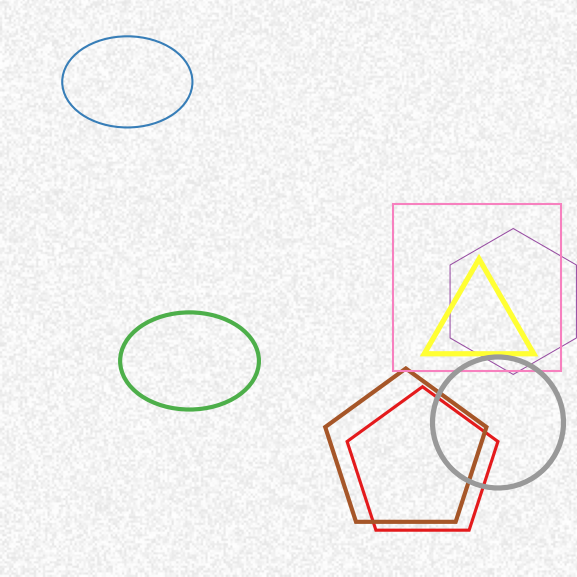[{"shape": "pentagon", "thickness": 1.5, "radius": 0.69, "center": [0.732, 0.192]}, {"shape": "oval", "thickness": 1, "radius": 0.56, "center": [0.22, 0.857]}, {"shape": "oval", "thickness": 2, "radius": 0.6, "center": [0.328, 0.374]}, {"shape": "hexagon", "thickness": 0.5, "radius": 0.63, "center": [0.889, 0.477]}, {"shape": "triangle", "thickness": 2.5, "radius": 0.55, "center": [0.83, 0.441]}, {"shape": "pentagon", "thickness": 2, "radius": 0.73, "center": [0.703, 0.214]}, {"shape": "square", "thickness": 1, "radius": 0.73, "center": [0.826, 0.501]}, {"shape": "circle", "thickness": 2.5, "radius": 0.57, "center": [0.862, 0.268]}]